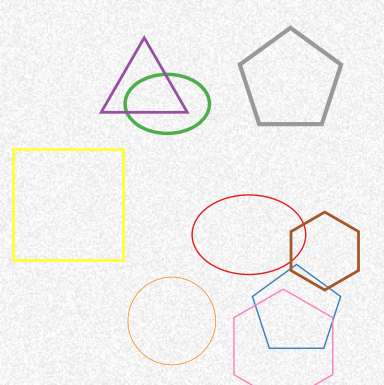[{"shape": "oval", "thickness": 1, "radius": 0.74, "center": [0.647, 0.39]}, {"shape": "pentagon", "thickness": 1, "radius": 0.6, "center": [0.77, 0.193]}, {"shape": "oval", "thickness": 2.5, "radius": 0.55, "center": [0.434, 0.73]}, {"shape": "triangle", "thickness": 2, "radius": 0.65, "center": [0.375, 0.773]}, {"shape": "circle", "thickness": 0.5, "radius": 0.57, "center": [0.446, 0.166]}, {"shape": "square", "thickness": 2, "radius": 0.72, "center": [0.177, 0.469]}, {"shape": "hexagon", "thickness": 2, "radius": 0.51, "center": [0.844, 0.348]}, {"shape": "hexagon", "thickness": 1, "radius": 0.74, "center": [0.736, 0.101]}, {"shape": "pentagon", "thickness": 3, "radius": 0.69, "center": [0.755, 0.789]}]